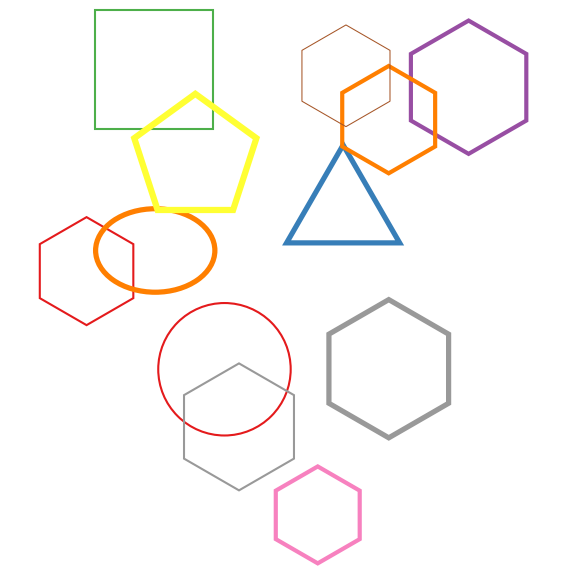[{"shape": "hexagon", "thickness": 1, "radius": 0.47, "center": [0.15, 0.53]}, {"shape": "circle", "thickness": 1, "radius": 0.57, "center": [0.389, 0.36]}, {"shape": "triangle", "thickness": 2.5, "radius": 0.57, "center": [0.594, 0.635]}, {"shape": "square", "thickness": 1, "radius": 0.51, "center": [0.267, 0.879]}, {"shape": "hexagon", "thickness": 2, "radius": 0.58, "center": [0.811, 0.848]}, {"shape": "oval", "thickness": 2.5, "radius": 0.52, "center": [0.269, 0.565]}, {"shape": "hexagon", "thickness": 2, "radius": 0.46, "center": [0.673, 0.792]}, {"shape": "pentagon", "thickness": 3, "radius": 0.56, "center": [0.338, 0.725]}, {"shape": "hexagon", "thickness": 0.5, "radius": 0.44, "center": [0.599, 0.868]}, {"shape": "hexagon", "thickness": 2, "radius": 0.42, "center": [0.55, 0.108]}, {"shape": "hexagon", "thickness": 1, "radius": 0.55, "center": [0.414, 0.26]}, {"shape": "hexagon", "thickness": 2.5, "radius": 0.6, "center": [0.673, 0.361]}]